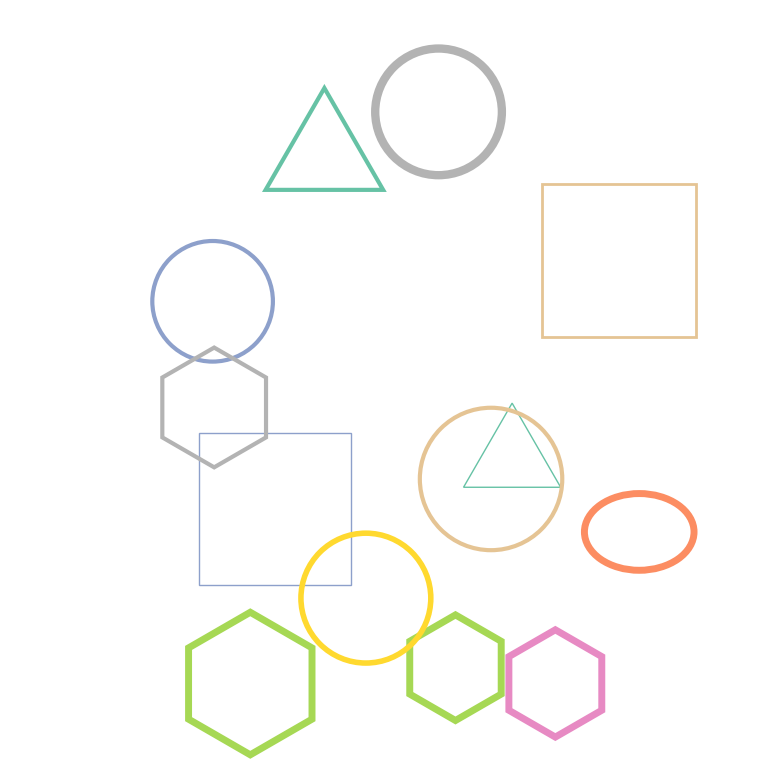[{"shape": "triangle", "thickness": 1.5, "radius": 0.44, "center": [0.421, 0.797]}, {"shape": "triangle", "thickness": 0.5, "radius": 0.36, "center": [0.665, 0.404]}, {"shape": "oval", "thickness": 2.5, "radius": 0.36, "center": [0.83, 0.309]}, {"shape": "square", "thickness": 0.5, "radius": 0.49, "center": [0.357, 0.339]}, {"shape": "circle", "thickness": 1.5, "radius": 0.39, "center": [0.276, 0.609]}, {"shape": "hexagon", "thickness": 2.5, "radius": 0.35, "center": [0.721, 0.112]}, {"shape": "hexagon", "thickness": 2.5, "radius": 0.34, "center": [0.592, 0.133]}, {"shape": "hexagon", "thickness": 2.5, "radius": 0.46, "center": [0.325, 0.112]}, {"shape": "circle", "thickness": 2, "radius": 0.42, "center": [0.475, 0.223]}, {"shape": "circle", "thickness": 1.5, "radius": 0.46, "center": [0.638, 0.378]}, {"shape": "square", "thickness": 1, "radius": 0.5, "center": [0.804, 0.662]}, {"shape": "circle", "thickness": 3, "radius": 0.41, "center": [0.57, 0.855]}, {"shape": "hexagon", "thickness": 1.5, "radius": 0.39, "center": [0.278, 0.471]}]